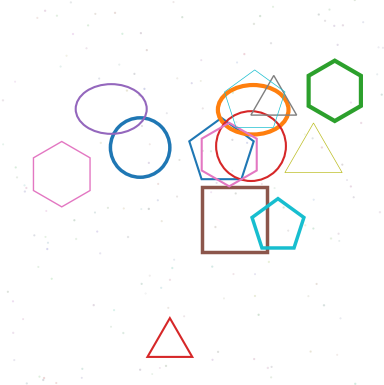[{"shape": "pentagon", "thickness": 1.5, "radius": 0.44, "center": [0.575, 0.606]}, {"shape": "circle", "thickness": 2.5, "radius": 0.39, "center": [0.364, 0.617]}, {"shape": "oval", "thickness": 3, "radius": 0.46, "center": [0.658, 0.715]}, {"shape": "hexagon", "thickness": 3, "radius": 0.39, "center": [0.87, 0.764]}, {"shape": "circle", "thickness": 1.5, "radius": 0.45, "center": [0.652, 0.621]}, {"shape": "triangle", "thickness": 1.5, "radius": 0.34, "center": [0.441, 0.107]}, {"shape": "oval", "thickness": 1.5, "radius": 0.46, "center": [0.289, 0.717]}, {"shape": "square", "thickness": 2.5, "radius": 0.43, "center": [0.609, 0.43]}, {"shape": "hexagon", "thickness": 1, "radius": 0.42, "center": [0.16, 0.548]}, {"shape": "hexagon", "thickness": 1.5, "radius": 0.41, "center": [0.595, 0.598]}, {"shape": "triangle", "thickness": 1, "radius": 0.34, "center": [0.711, 0.735]}, {"shape": "triangle", "thickness": 0.5, "radius": 0.43, "center": [0.814, 0.595]}, {"shape": "pentagon", "thickness": 0.5, "radius": 0.41, "center": [0.662, 0.736]}, {"shape": "pentagon", "thickness": 2.5, "radius": 0.35, "center": [0.722, 0.413]}]